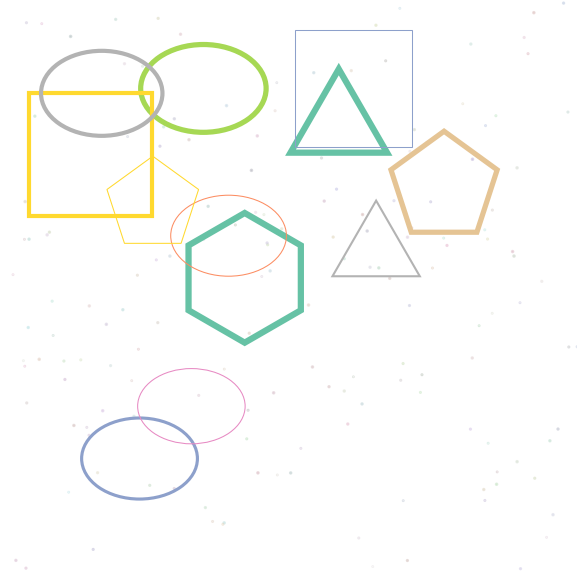[{"shape": "triangle", "thickness": 3, "radius": 0.48, "center": [0.587, 0.783]}, {"shape": "hexagon", "thickness": 3, "radius": 0.56, "center": [0.424, 0.518]}, {"shape": "oval", "thickness": 0.5, "radius": 0.5, "center": [0.396, 0.591]}, {"shape": "oval", "thickness": 1.5, "radius": 0.5, "center": [0.242, 0.205]}, {"shape": "square", "thickness": 0.5, "radius": 0.51, "center": [0.611, 0.846]}, {"shape": "oval", "thickness": 0.5, "radius": 0.47, "center": [0.331, 0.296]}, {"shape": "oval", "thickness": 2.5, "radius": 0.54, "center": [0.352, 0.846]}, {"shape": "square", "thickness": 2, "radius": 0.53, "center": [0.156, 0.732]}, {"shape": "pentagon", "thickness": 0.5, "radius": 0.42, "center": [0.265, 0.645]}, {"shape": "pentagon", "thickness": 2.5, "radius": 0.48, "center": [0.769, 0.675]}, {"shape": "oval", "thickness": 2, "radius": 0.53, "center": [0.176, 0.838]}, {"shape": "triangle", "thickness": 1, "radius": 0.44, "center": [0.651, 0.564]}]